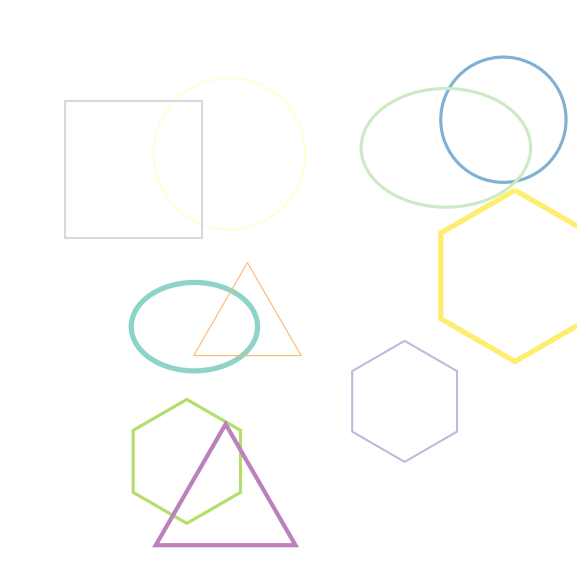[{"shape": "oval", "thickness": 2.5, "radius": 0.55, "center": [0.337, 0.433]}, {"shape": "circle", "thickness": 0.5, "radius": 0.66, "center": [0.397, 0.733]}, {"shape": "hexagon", "thickness": 1, "radius": 0.52, "center": [0.701, 0.304]}, {"shape": "circle", "thickness": 1.5, "radius": 0.54, "center": [0.872, 0.792]}, {"shape": "triangle", "thickness": 0.5, "radius": 0.54, "center": [0.428, 0.437]}, {"shape": "hexagon", "thickness": 1.5, "radius": 0.54, "center": [0.324, 0.2]}, {"shape": "square", "thickness": 1, "radius": 0.59, "center": [0.232, 0.705]}, {"shape": "triangle", "thickness": 2, "radius": 0.7, "center": [0.391, 0.125]}, {"shape": "oval", "thickness": 1.5, "radius": 0.73, "center": [0.772, 0.743]}, {"shape": "hexagon", "thickness": 2.5, "radius": 0.74, "center": [0.892, 0.521]}]